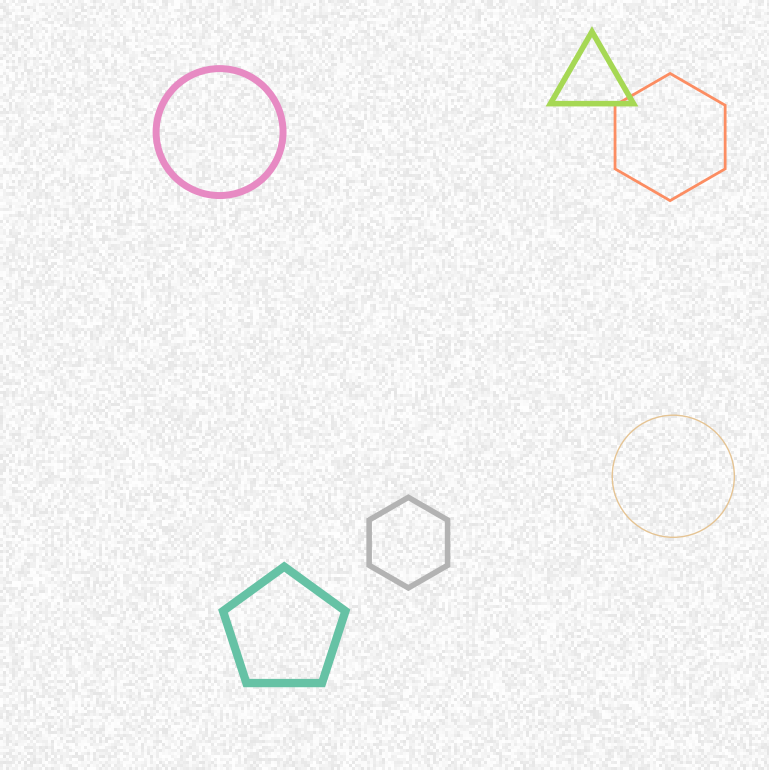[{"shape": "pentagon", "thickness": 3, "radius": 0.42, "center": [0.369, 0.181]}, {"shape": "hexagon", "thickness": 1, "radius": 0.41, "center": [0.87, 0.822]}, {"shape": "circle", "thickness": 2.5, "radius": 0.41, "center": [0.285, 0.828]}, {"shape": "triangle", "thickness": 2, "radius": 0.31, "center": [0.769, 0.897]}, {"shape": "circle", "thickness": 0.5, "radius": 0.4, "center": [0.874, 0.381]}, {"shape": "hexagon", "thickness": 2, "radius": 0.29, "center": [0.53, 0.295]}]